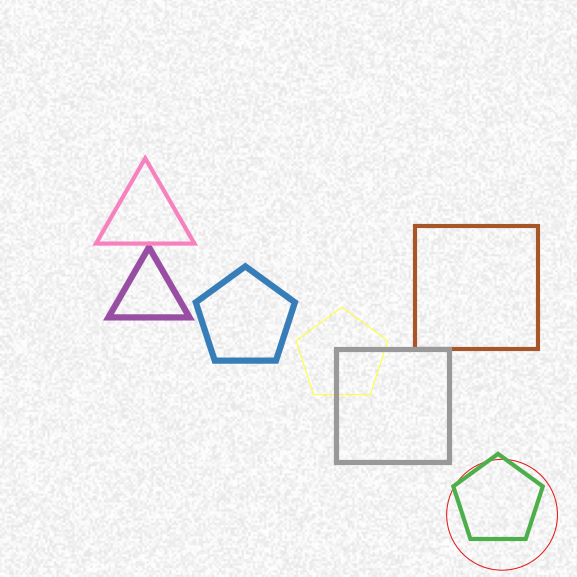[{"shape": "circle", "thickness": 0.5, "radius": 0.48, "center": [0.869, 0.108]}, {"shape": "pentagon", "thickness": 3, "radius": 0.45, "center": [0.425, 0.448]}, {"shape": "pentagon", "thickness": 2, "radius": 0.41, "center": [0.862, 0.132]}, {"shape": "triangle", "thickness": 3, "radius": 0.41, "center": [0.258, 0.49]}, {"shape": "pentagon", "thickness": 0.5, "radius": 0.42, "center": [0.592, 0.383]}, {"shape": "square", "thickness": 2, "radius": 0.53, "center": [0.824, 0.501]}, {"shape": "triangle", "thickness": 2, "radius": 0.49, "center": [0.251, 0.627]}, {"shape": "square", "thickness": 2.5, "radius": 0.49, "center": [0.68, 0.297]}]